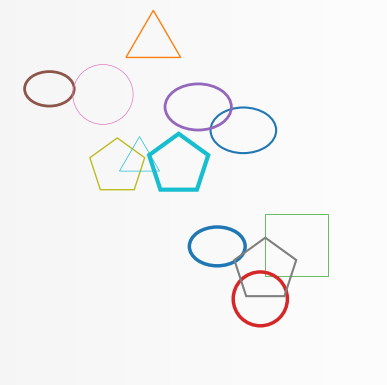[{"shape": "oval", "thickness": 1.5, "radius": 0.42, "center": [0.628, 0.662]}, {"shape": "oval", "thickness": 2.5, "radius": 0.36, "center": [0.561, 0.36]}, {"shape": "triangle", "thickness": 1, "radius": 0.41, "center": [0.396, 0.892]}, {"shape": "square", "thickness": 0.5, "radius": 0.4, "center": [0.765, 0.365]}, {"shape": "circle", "thickness": 2.5, "radius": 0.35, "center": [0.672, 0.224]}, {"shape": "oval", "thickness": 2, "radius": 0.43, "center": [0.511, 0.722]}, {"shape": "oval", "thickness": 2, "radius": 0.32, "center": [0.127, 0.769]}, {"shape": "circle", "thickness": 0.5, "radius": 0.39, "center": [0.266, 0.755]}, {"shape": "pentagon", "thickness": 1.5, "radius": 0.42, "center": [0.685, 0.299]}, {"shape": "pentagon", "thickness": 1, "radius": 0.37, "center": [0.303, 0.567]}, {"shape": "triangle", "thickness": 0.5, "radius": 0.3, "center": [0.36, 0.585]}, {"shape": "pentagon", "thickness": 3, "radius": 0.4, "center": [0.461, 0.572]}]